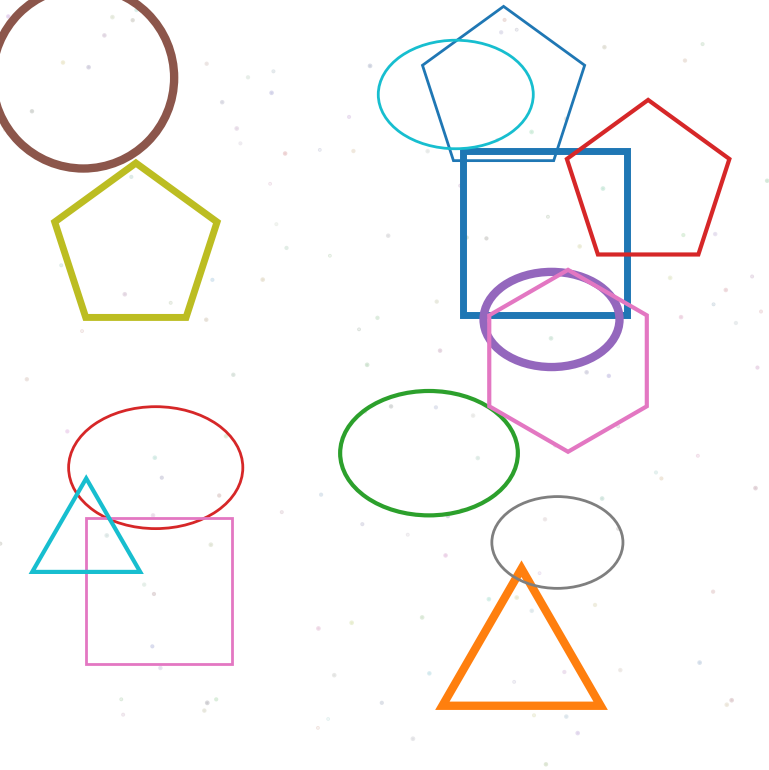[{"shape": "square", "thickness": 2.5, "radius": 0.53, "center": [0.708, 0.697]}, {"shape": "pentagon", "thickness": 1, "radius": 0.55, "center": [0.654, 0.881]}, {"shape": "triangle", "thickness": 3, "radius": 0.59, "center": [0.677, 0.143]}, {"shape": "oval", "thickness": 1.5, "radius": 0.58, "center": [0.557, 0.411]}, {"shape": "pentagon", "thickness": 1.5, "radius": 0.55, "center": [0.842, 0.759]}, {"shape": "oval", "thickness": 1, "radius": 0.57, "center": [0.202, 0.393]}, {"shape": "oval", "thickness": 3, "radius": 0.44, "center": [0.716, 0.585]}, {"shape": "circle", "thickness": 3, "radius": 0.59, "center": [0.108, 0.899]}, {"shape": "hexagon", "thickness": 1.5, "radius": 0.59, "center": [0.738, 0.531]}, {"shape": "square", "thickness": 1, "radius": 0.47, "center": [0.206, 0.233]}, {"shape": "oval", "thickness": 1, "radius": 0.43, "center": [0.724, 0.295]}, {"shape": "pentagon", "thickness": 2.5, "radius": 0.55, "center": [0.176, 0.677]}, {"shape": "oval", "thickness": 1, "radius": 0.5, "center": [0.592, 0.877]}, {"shape": "triangle", "thickness": 1.5, "radius": 0.4, "center": [0.112, 0.298]}]